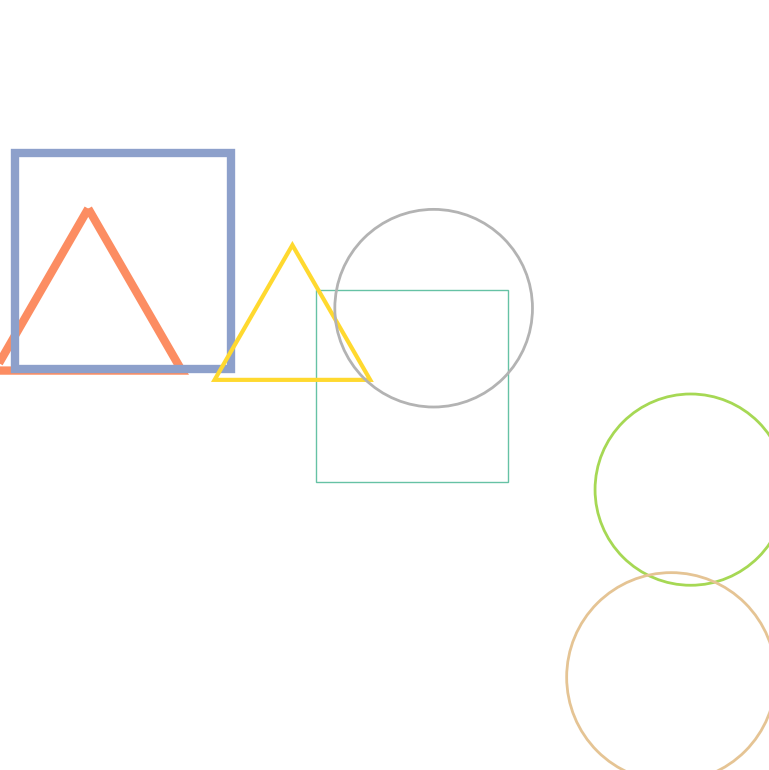[{"shape": "square", "thickness": 0.5, "radius": 0.62, "center": [0.535, 0.499]}, {"shape": "triangle", "thickness": 3, "radius": 0.7, "center": [0.115, 0.589]}, {"shape": "square", "thickness": 3, "radius": 0.7, "center": [0.16, 0.661]}, {"shape": "circle", "thickness": 1, "radius": 0.62, "center": [0.897, 0.364]}, {"shape": "triangle", "thickness": 1.5, "radius": 0.58, "center": [0.38, 0.565]}, {"shape": "circle", "thickness": 1, "radius": 0.68, "center": [0.872, 0.121]}, {"shape": "circle", "thickness": 1, "radius": 0.64, "center": [0.563, 0.6]}]